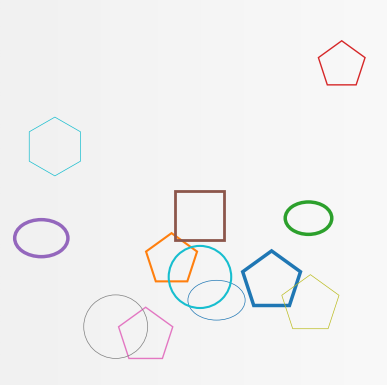[{"shape": "oval", "thickness": 0.5, "radius": 0.37, "center": [0.559, 0.22]}, {"shape": "pentagon", "thickness": 2.5, "radius": 0.39, "center": [0.701, 0.27]}, {"shape": "pentagon", "thickness": 1.5, "radius": 0.35, "center": [0.443, 0.325]}, {"shape": "oval", "thickness": 2.5, "radius": 0.3, "center": [0.796, 0.433]}, {"shape": "pentagon", "thickness": 1, "radius": 0.32, "center": [0.882, 0.831]}, {"shape": "oval", "thickness": 2.5, "radius": 0.34, "center": [0.107, 0.381]}, {"shape": "square", "thickness": 2, "radius": 0.32, "center": [0.515, 0.44]}, {"shape": "pentagon", "thickness": 1, "radius": 0.37, "center": [0.376, 0.128]}, {"shape": "circle", "thickness": 0.5, "radius": 0.41, "center": [0.299, 0.152]}, {"shape": "pentagon", "thickness": 0.5, "radius": 0.39, "center": [0.801, 0.209]}, {"shape": "circle", "thickness": 1.5, "radius": 0.4, "center": [0.516, 0.281]}, {"shape": "hexagon", "thickness": 0.5, "radius": 0.38, "center": [0.142, 0.619]}]